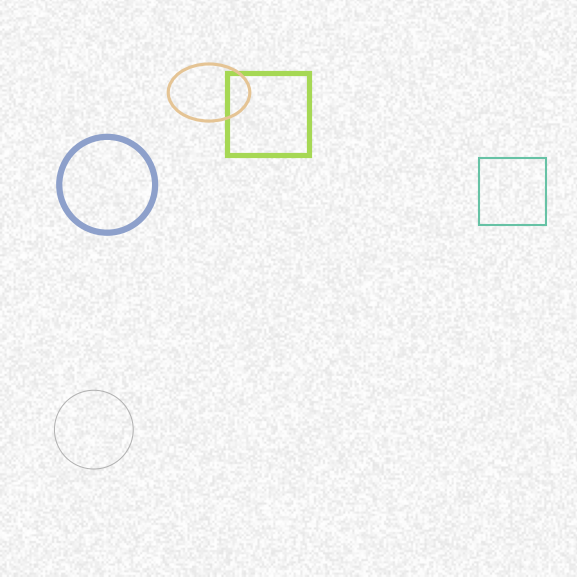[{"shape": "square", "thickness": 1, "radius": 0.29, "center": [0.887, 0.667]}, {"shape": "circle", "thickness": 3, "radius": 0.41, "center": [0.186, 0.679]}, {"shape": "square", "thickness": 2.5, "radius": 0.36, "center": [0.464, 0.802]}, {"shape": "oval", "thickness": 1.5, "radius": 0.35, "center": [0.362, 0.839]}, {"shape": "circle", "thickness": 0.5, "radius": 0.34, "center": [0.162, 0.255]}]